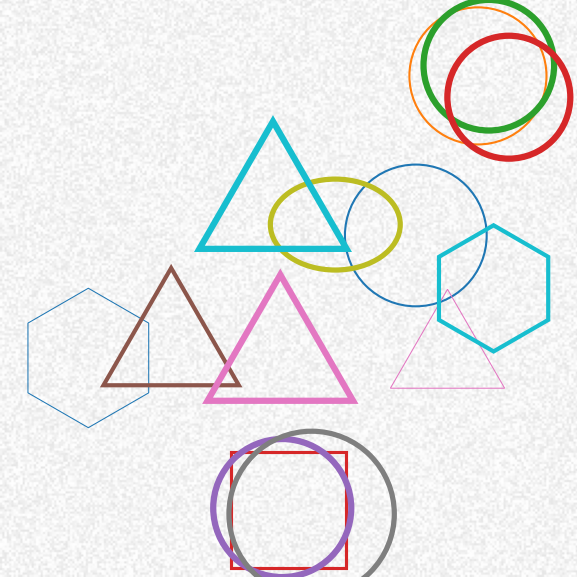[{"shape": "hexagon", "thickness": 0.5, "radius": 0.6, "center": [0.153, 0.379]}, {"shape": "circle", "thickness": 1, "radius": 0.61, "center": [0.72, 0.591]}, {"shape": "circle", "thickness": 1, "radius": 0.59, "center": [0.828, 0.868]}, {"shape": "circle", "thickness": 3, "radius": 0.57, "center": [0.846, 0.886]}, {"shape": "circle", "thickness": 3, "radius": 0.53, "center": [0.881, 0.831]}, {"shape": "square", "thickness": 1.5, "radius": 0.5, "center": [0.5, 0.116]}, {"shape": "circle", "thickness": 3, "radius": 0.6, "center": [0.489, 0.119]}, {"shape": "triangle", "thickness": 2, "radius": 0.68, "center": [0.296, 0.4]}, {"shape": "triangle", "thickness": 3, "radius": 0.73, "center": [0.485, 0.378]}, {"shape": "triangle", "thickness": 0.5, "radius": 0.57, "center": [0.775, 0.384]}, {"shape": "circle", "thickness": 2.5, "radius": 0.72, "center": [0.54, 0.109]}, {"shape": "oval", "thickness": 2.5, "radius": 0.56, "center": [0.581, 0.61]}, {"shape": "hexagon", "thickness": 2, "radius": 0.55, "center": [0.855, 0.5]}, {"shape": "triangle", "thickness": 3, "radius": 0.74, "center": [0.473, 0.642]}]